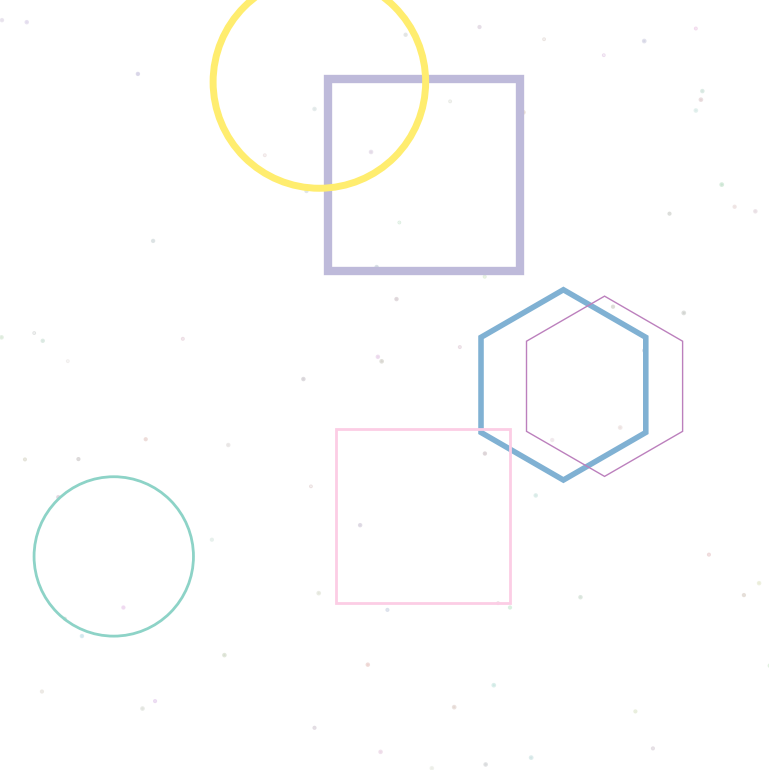[{"shape": "circle", "thickness": 1, "radius": 0.52, "center": [0.148, 0.277]}, {"shape": "square", "thickness": 3, "radius": 0.63, "center": [0.551, 0.773]}, {"shape": "hexagon", "thickness": 2, "radius": 0.62, "center": [0.732, 0.5]}, {"shape": "square", "thickness": 1, "radius": 0.56, "center": [0.55, 0.33]}, {"shape": "hexagon", "thickness": 0.5, "radius": 0.59, "center": [0.785, 0.498]}, {"shape": "circle", "thickness": 2.5, "radius": 0.69, "center": [0.415, 0.894]}]